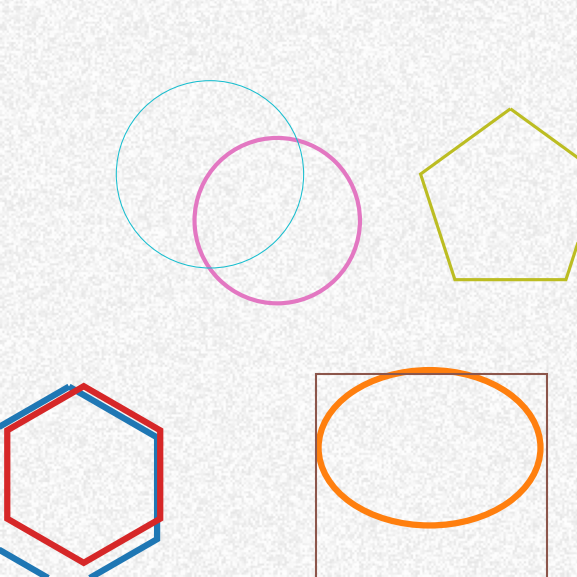[{"shape": "hexagon", "thickness": 3, "radius": 0.88, "center": [0.119, 0.154]}, {"shape": "oval", "thickness": 3, "radius": 0.96, "center": [0.744, 0.224]}, {"shape": "hexagon", "thickness": 3, "radius": 0.76, "center": [0.145, 0.177]}, {"shape": "square", "thickness": 1, "radius": 1.0, "center": [0.747, 0.153]}, {"shape": "circle", "thickness": 2, "radius": 0.72, "center": [0.48, 0.617]}, {"shape": "pentagon", "thickness": 1.5, "radius": 0.82, "center": [0.884, 0.647]}, {"shape": "circle", "thickness": 0.5, "radius": 0.81, "center": [0.364, 0.697]}]